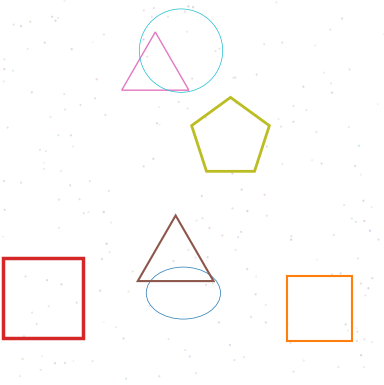[{"shape": "oval", "thickness": 0.5, "radius": 0.48, "center": [0.476, 0.239]}, {"shape": "square", "thickness": 1.5, "radius": 0.42, "center": [0.831, 0.199]}, {"shape": "square", "thickness": 2.5, "radius": 0.52, "center": [0.112, 0.225]}, {"shape": "triangle", "thickness": 1.5, "radius": 0.57, "center": [0.456, 0.327]}, {"shape": "triangle", "thickness": 1, "radius": 0.5, "center": [0.403, 0.816]}, {"shape": "pentagon", "thickness": 2, "radius": 0.53, "center": [0.599, 0.641]}, {"shape": "circle", "thickness": 0.5, "radius": 0.54, "center": [0.47, 0.869]}]